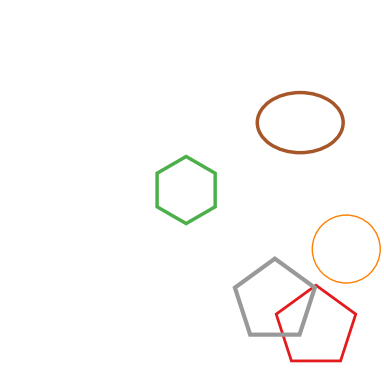[{"shape": "pentagon", "thickness": 2, "radius": 0.54, "center": [0.821, 0.15]}, {"shape": "hexagon", "thickness": 2.5, "radius": 0.44, "center": [0.483, 0.506]}, {"shape": "circle", "thickness": 1, "radius": 0.44, "center": [0.899, 0.353]}, {"shape": "oval", "thickness": 2.5, "radius": 0.56, "center": [0.78, 0.681]}, {"shape": "pentagon", "thickness": 3, "radius": 0.55, "center": [0.714, 0.219]}]